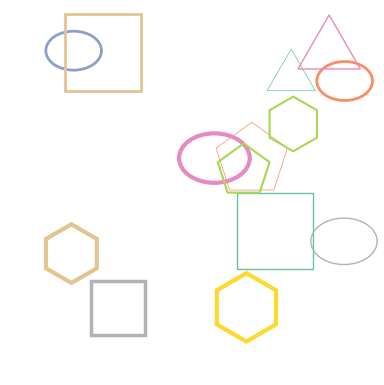[{"shape": "square", "thickness": 1, "radius": 0.5, "center": [0.715, 0.4]}, {"shape": "triangle", "thickness": 0.5, "radius": 0.36, "center": [0.756, 0.8]}, {"shape": "oval", "thickness": 2, "radius": 0.36, "center": [0.895, 0.79]}, {"shape": "pentagon", "thickness": 0.5, "radius": 0.49, "center": [0.654, 0.585]}, {"shape": "oval", "thickness": 2, "radius": 0.36, "center": [0.191, 0.868]}, {"shape": "oval", "thickness": 3, "radius": 0.46, "center": [0.557, 0.589]}, {"shape": "triangle", "thickness": 1, "radius": 0.47, "center": [0.855, 0.868]}, {"shape": "hexagon", "thickness": 1.5, "radius": 0.36, "center": [0.762, 0.678]}, {"shape": "pentagon", "thickness": 1.5, "radius": 0.35, "center": [0.633, 0.557]}, {"shape": "hexagon", "thickness": 3, "radius": 0.44, "center": [0.64, 0.202]}, {"shape": "hexagon", "thickness": 3, "radius": 0.38, "center": [0.185, 0.341]}, {"shape": "square", "thickness": 2, "radius": 0.5, "center": [0.268, 0.864]}, {"shape": "oval", "thickness": 1, "radius": 0.43, "center": [0.893, 0.373]}, {"shape": "square", "thickness": 2.5, "radius": 0.35, "center": [0.306, 0.199]}]